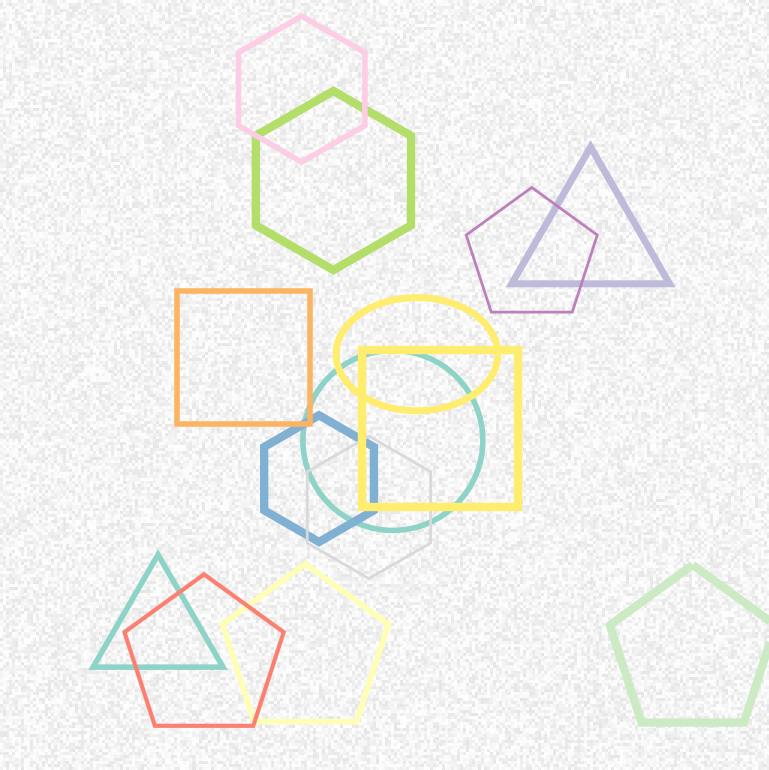[{"shape": "circle", "thickness": 2, "radius": 0.58, "center": [0.51, 0.428]}, {"shape": "triangle", "thickness": 2, "radius": 0.49, "center": [0.205, 0.182]}, {"shape": "pentagon", "thickness": 2, "radius": 0.57, "center": [0.397, 0.154]}, {"shape": "triangle", "thickness": 2.5, "radius": 0.59, "center": [0.767, 0.691]}, {"shape": "pentagon", "thickness": 1.5, "radius": 0.54, "center": [0.265, 0.145]}, {"shape": "hexagon", "thickness": 3, "radius": 0.41, "center": [0.414, 0.378]}, {"shape": "square", "thickness": 2, "radius": 0.43, "center": [0.316, 0.536]}, {"shape": "hexagon", "thickness": 3, "radius": 0.58, "center": [0.433, 0.766]}, {"shape": "hexagon", "thickness": 2, "radius": 0.47, "center": [0.392, 0.884]}, {"shape": "hexagon", "thickness": 1, "radius": 0.46, "center": [0.479, 0.341]}, {"shape": "pentagon", "thickness": 1, "radius": 0.45, "center": [0.691, 0.667]}, {"shape": "pentagon", "thickness": 3, "radius": 0.57, "center": [0.9, 0.153]}, {"shape": "oval", "thickness": 2.5, "radius": 0.53, "center": [0.541, 0.54]}, {"shape": "square", "thickness": 3, "radius": 0.51, "center": [0.572, 0.443]}]